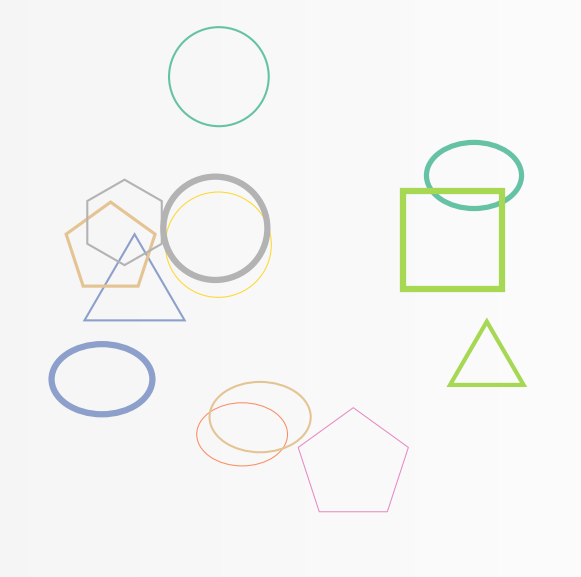[{"shape": "circle", "thickness": 1, "radius": 0.43, "center": [0.377, 0.866]}, {"shape": "oval", "thickness": 2.5, "radius": 0.41, "center": [0.815, 0.695]}, {"shape": "oval", "thickness": 0.5, "radius": 0.39, "center": [0.417, 0.247]}, {"shape": "oval", "thickness": 3, "radius": 0.43, "center": [0.175, 0.343]}, {"shape": "triangle", "thickness": 1, "radius": 0.5, "center": [0.232, 0.494]}, {"shape": "pentagon", "thickness": 0.5, "radius": 0.5, "center": [0.608, 0.194]}, {"shape": "square", "thickness": 3, "radius": 0.42, "center": [0.779, 0.584]}, {"shape": "triangle", "thickness": 2, "radius": 0.37, "center": [0.838, 0.369]}, {"shape": "circle", "thickness": 0.5, "radius": 0.46, "center": [0.376, 0.575]}, {"shape": "oval", "thickness": 1, "radius": 0.44, "center": [0.448, 0.277]}, {"shape": "pentagon", "thickness": 1.5, "radius": 0.4, "center": [0.19, 0.569]}, {"shape": "circle", "thickness": 3, "radius": 0.45, "center": [0.371, 0.604]}, {"shape": "hexagon", "thickness": 1, "radius": 0.37, "center": [0.214, 0.614]}]